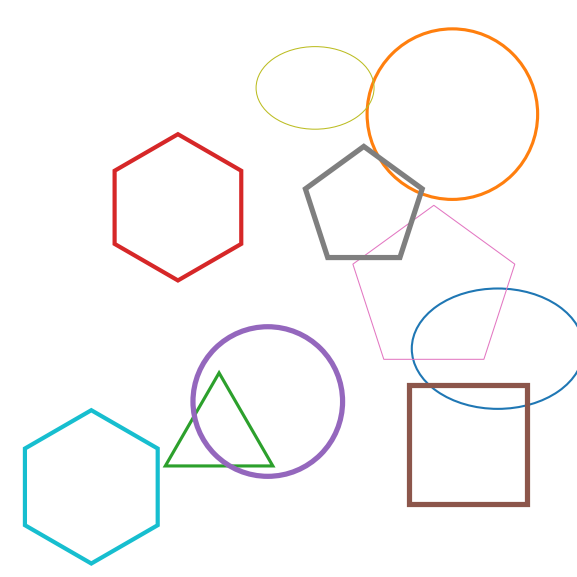[{"shape": "oval", "thickness": 1, "radius": 0.74, "center": [0.862, 0.395]}, {"shape": "circle", "thickness": 1.5, "radius": 0.74, "center": [0.783, 0.801]}, {"shape": "triangle", "thickness": 1.5, "radius": 0.54, "center": [0.379, 0.246]}, {"shape": "hexagon", "thickness": 2, "radius": 0.63, "center": [0.308, 0.64]}, {"shape": "circle", "thickness": 2.5, "radius": 0.65, "center": [0.464, 0.304]}, {"shape": "square", "thickness": 2.5, "radius": 0.51, "center": [0.811, 0.23]}, {"shape": "pentagon", "thickness": 0.5, "radius": 0.74, "center": [0.751, 0.496]}, {"shape": "pentagon", "thickness": 2.5, "radius": 0.53, "center": [0.63, 0.639]}, {"shape": "oval", "thickness": 0.5, "radius": 0.51, "center": [0.546, 0.847]}, {"shape": "hexagon", "thickness": 2, "radius": 0.66, "center": [0.158, 0.156]}]